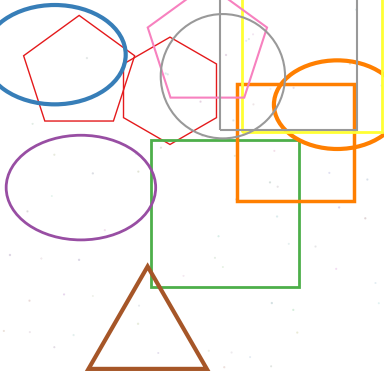[{"shape": "pentagon", "thickness": 1, "radius": 0.76, "center": [0.206, 0.808]}, {"shape": "hexagon", "thickness": 1, "radius": 0.7, "center": [0.442, 0.764]}, {"shape": "oval", "thickness": 3, "radius": 0.92, "center": [0.142, 0.858]}, {"shape": "square", "thickness": 2, "radius": 0.96, "center": [0.584, 0.445]}, {"shape": "oval", "thickness": 2, "radius": 0.97, "center": [0.21, 0.513]}, {"shape": "square", "thickness": 2.5, "radius": 0.76, "center": [0.767, 0.629]}, {"shape": "oval", "thickness": 3, "radius": 0.82, "center": [0.876, 0.728]}, {"shape": "square", "thickness": 2, "radius": 0.91, "center": [0.81, 0.839]}, {"shape": "triangle", "thickness": 3, "radius": 0.89, "center": [0.383, 0.131]}, {"shape": "pentagon", "thickness": 1.5, "radius": 0.81, "center": [0.539, 0.878]}, {"shape": "circle", "thickness": 1.5, "radius": 0.81, "center": [0.579, 0.802]}, {"shape": "square", "thickness": 1.5, "radius": 0.89, "center": [0.749, 0.84]}]